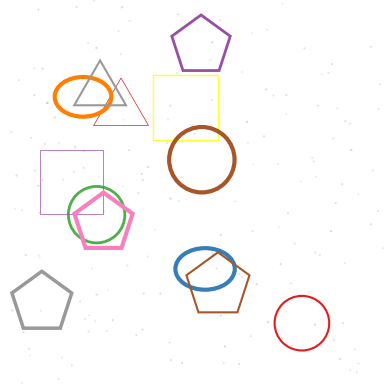[{"shape": "triangle", "thickness": 0.5, "radius": 0.41, "center": [0.314, 0.715]}, {"shape": "circle", "thickness": 1.5, "radius": 0.35, "center": [0.784, 0.161]}, {"shape": "oval", "thickness": 3, "radius": 0.39, "center": [0.533, 0.301]}, {"shape": "circle", "thickness": 2, "radius": 0.37, "center": [0.251, 0.442]}, {"shape": "square", "thickness": 0.5, "radius": 0.41, "center": [0.186, 0.528]}, {"shape": "pentagon", "thickness": 2, "radius": 0.4, "center": [0.522, 0.881]}, {"shape": "oval", "thickness": 3, "radius": 0.37, "center": [0.216, 0.748]}, {"shape": "square", "thickness": 1, "radius": 0.43, "center": [0.482, 0.721]}, {"shape": "circle", "thickness": 3, "radius": 0.42, "center": [0.524, 0.585]}, {"shape": "pentagon", "thickness": 1.5, "radius": 0.43, "center": [0.566, 0.258]}, {"shape": "pentagon", "thickness": 3, "radius": 0.4, "center": [0.269, 0.42]}, {"shape": "pentagon", "thickness": 2.5, "radius": 0.41, "center": [0.109, 0.214]}, {"shape": "triangle", "thickness": 1.5, "radius": 0.39, "center": [0.26, 0.765]}]